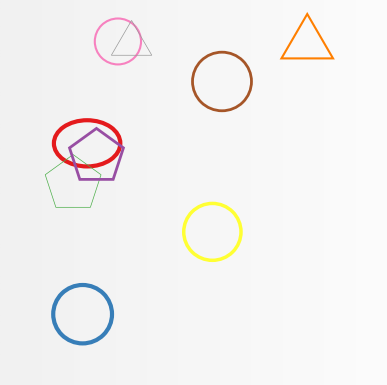[{"shape": "oval", "thickness": 3, "radius": 0.43, "center": [0.225, 0.628]}, {"shape": "circle", "thickness": 3, "radius": 0.38, "center": [0.213, 0.184]}, {"shape": "pentagon", "thickness": 0.5, "radius": 0.38, "center": [0.189, 0.523]}, {"shape": "pentagon", "thickness": 2, "radius": 0.37, "center": [0.249, 0.593]}, {"shape": "triangle", "thickness": 1.5, "radius": 0.38, "center": [0.793, 0.887]}, {"shape": "circle", "thickness": 2.5, "radius": 0.37, "center": [0.548, 0.398]}, {"shape": "circle", "thickness": 2, "radius": 0.38, "center": [0.573, 0.788]}, {"shape": "circle", "thickness": 1.5, "radius": 0.3, "center": [0.304, 0.892]}, {"shape": "triangle", "thickness": 0.5, "radius": 0.3, "center": [0.34, 0.887]}]